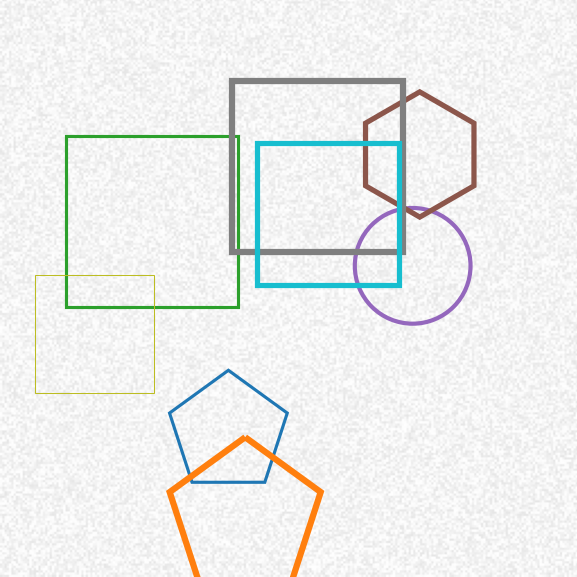[{"shape": "pentagon", "thickness": 1.5, "radius": 0.54, "center": [0.396, 0.251]}, {"shape": "pentagon", "thickness": 3, "radius": 0.69, "center": [0.425, 0.105]}, {"shape": "square", "thickness": 1.5, "radius": 0.74, "center": [0.263, 0.615]}, {"shape": "circle", "thickness": 2, "radius": 0.5, "center": [0.715, 0.539]}, {"shape": "hexagon", "thickness": 2.5, "radius": 0.54, "center": [0.727, 0.732]}, {"shape": "square", "thickness": 3, "radius": 0.74, "center": [0.55, 0.711]}, {"shape": "square", "thickness": 0.5, "radius": 0.51, "center": [0.164, 0.421]}, {"shape": "square", "thickness": 2.5, "radius": 0.62, "center": [0.568, 0.629]}]